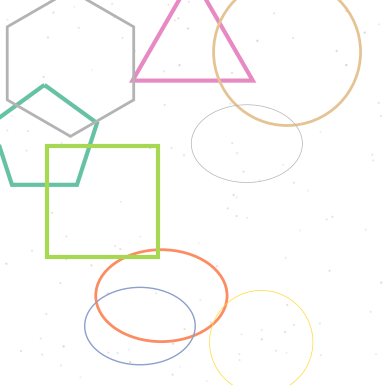[{"shape": "pentagon", "thickness": 3, "radius": 0.72, "center": [0.115, 0.636]}, {"shape": "oval", "thickness": 2, "radius": 0.85, "center": [0.419, 0.232]}, {"shape": "oval", "thickness": 1, "radius": 0.72, "center": [0.364, 0.153]}, {"shape": "triangle", "thickness": 3, "radius": 0.9, "center": [0.5, 0.881]}, {"shape": "square", "thickness": 3, "radius": 0.72, "center": [0.267, 0.477]}, {"shape": "circle", "thickness": 0.5, "radius": 0.67, "center": [0.679, 0.112]}, {"shape": "circle", "thickness": 2, "radius": 0.95, "center": [0.746, 0.865]}, {"shape": "hexagon", "thickness": 2, "radius": 0.95, "center": [0.183, 0.835]}, {"shape": "oval", "thickness": 0.5, "radius": 0.72, "center": [0.641, 0.627]}]